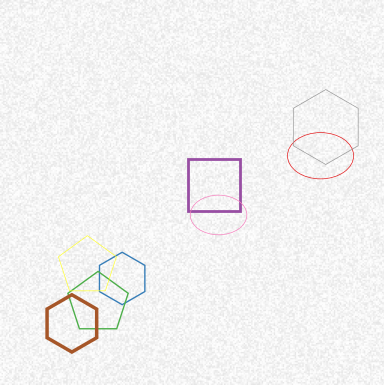[{"shape": "oval", "thickness": 0.5, "radius": 0.43, "center": [0.833, 0.595]}, {"shape": "hexagon", "thickness": 1, "radius": 0.34, "center": [0.317, 0.277]}, {"shape": "pentagon", "thickness": 1, "radius": 0.41, "center": [0.255, 0.213]}, {"shape": "square", "thickness": 2, "radius": 0.34, "center": [0.555, 0.52]}, {"shape": "pentagon", "thickness": 0.5, "radius": 0.4, "center": [0.227, 0.309]}, {"shape": "hexagon", "thickness": 2.5, "radius": 0.37, "center": [0.187, 0.16]}, {"shape": "oval", "thickness": 0.5, "radius": 0.37, "center": [0.568, 0.442]}, {"shape": "hexagon", "thickness": 0.5, "radius": 0.49, "center": [0.846, 0.67]}]